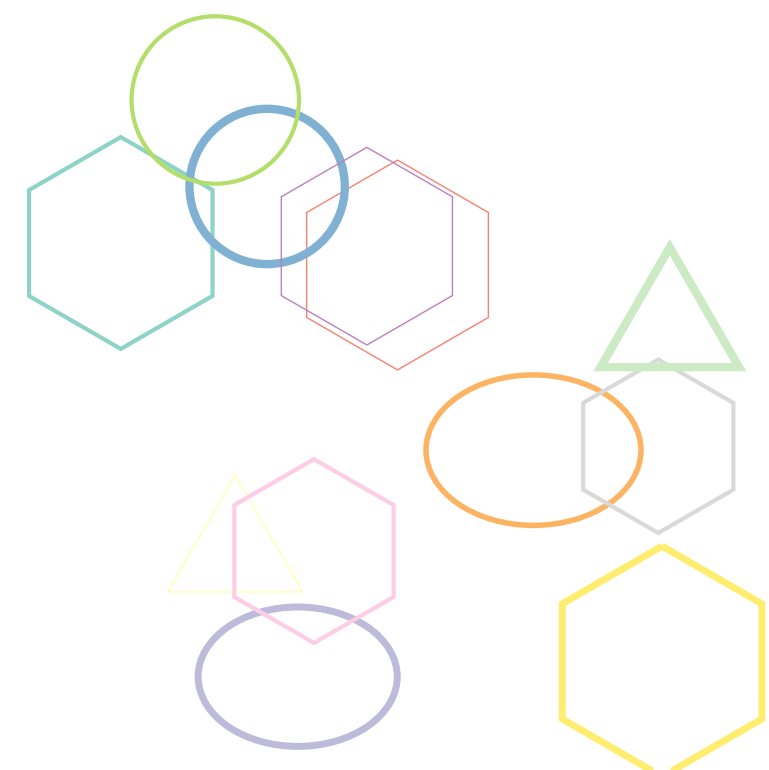[{"shape": "hexagon", "thickness": 1.5, "radius": 0.69, "center": [0.157, 0.684]}, {"shape": "triangle", "thickness": 0.5, "radius": 0.51, "center": [0.306, 0.282]}, {"shape": "oval", "thickness": 2.5, "radius": 0.65, "center": [0.387, 0.121]}, {"shape": "hexagon", "thickness": 0.5, "radius": 0.68, "center": [0.516, 0.656]}, {"shape": "circle", "thickness": 3, "radius": 0.5, "center": [0.347, 0.758]}, {"shape": "oval", "thickness": 2, "radius": 0.7, "center": [0.693, 0.415]}, {"shape": "circle", "thickness": 1.5, "radius": 0.54, "center": [0.28, 0.87]}, {"shape": "hexagon", "thickness": 1.5, "radius": 0.6, "center": [0.408, 0.284]}, {"shape": "hexagon", "thickness": 1.5, "radius": 0.56, "center": [0.855, 0.42]}, {"shape": "hexagon", "thickness": 0.5, "radius": 0.64, "center": [0.476, 0.68]}, {"shape": "triangle", "thickness": 3, "radius": 0.52, "center": [0.87, 0.575]}, {"shape": "hexagon", "thickness": 2.5, "radius": 0.75, "center": [0.86, 0.141]}]